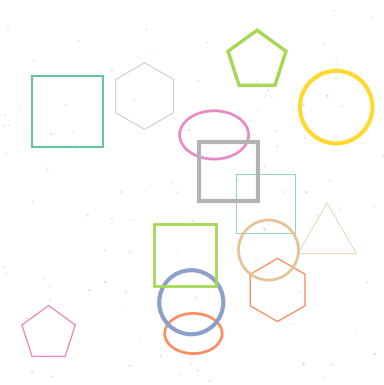[{"shape": "square", "thickness": 0.5, "radius": 0.38, "center": [0.69, 0.471]}, {"shape": "square", "thickness": 1.5, "radius": 0.46, "center": [0.175, 0.71]}, {"shape": "oval", "thickness": 2, "radius": 0.37, "center": [0.502, 0.134]}, {"shape": "hexagon", "thickness": 1, "radius": 0.41, "center": [0.721, 0.247]}, {"shape": "circle", "thickness": 3, "radius": 0.42, "center": [0.497, 0.215]}, {"shape": "oval", "thickness": 2, "radius": 0.45, "center": [0.556, 0.649]}, {"shape": "pentagon", "thickness": 1, "radius": 0.37, "center": [0.126, 0.133]}, {"shape": "square", "thickness": 2, "radius": 0.4, "center": [0.48, 0.337]}, {"shape": "pentagon", "thickness": 2.5, "radius": 0.4, "center": [0.668, 0.842]}, {"shape": "circle", "thickness": 3, "radius": 0.47, "center": [0.873, 0.722]}, {"shape": "triangle", "thickness": 0.5, "radius": 0.44, "center": [0.85, 0.385]}, {"shape": "circle", "thickness": 2, "radius": 0.39, "center": [0.697, 0.35]}, {"shape": "hexagon", "thickness": 0.5, "radius": 0.43, "center": [0.376, 0.75]}, {"shape": "square", "thickness": 3, "radius": 0.38, "center": [0.593, 0.555]}]